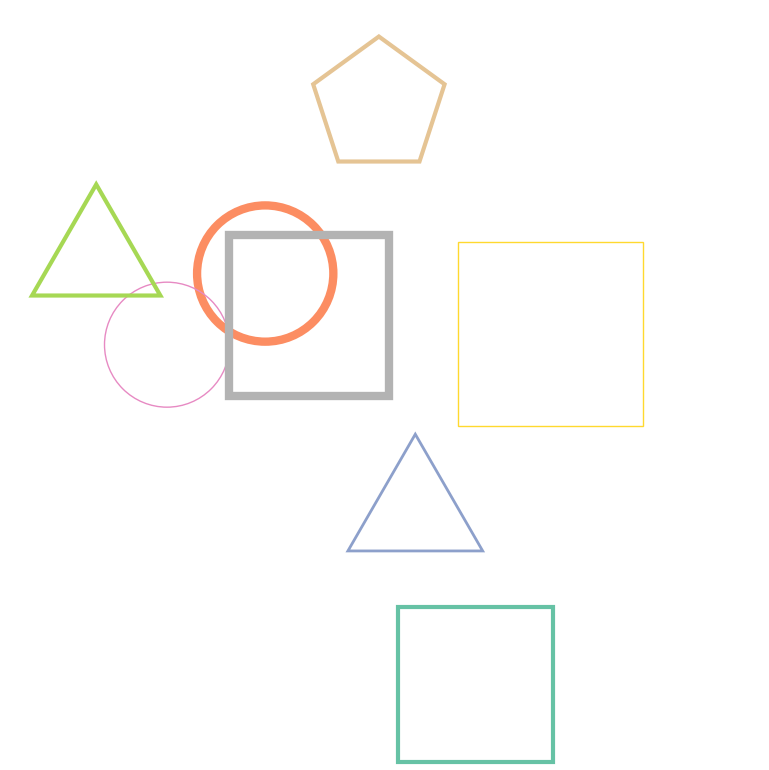[{"shape": "square", "thickness": 1.5, "radius": 0.5, "center": [0.617, 0.111]}, {"shape": "circle", "thickness": 3, "radius": 0.44, "center": [0.344, 0.645]}, {"shape": "triangle", "thickness": 1, "radius": 0.51, "center": [0.539, 0.335]}, {"shape": "circle", "thickness": 0.5, "radius": 0.41, "center": [0.217, 0.552]}, {"shape": "triangle", "thickness": 1.5, "radius": 0.48, "center": [0.125, 0.664]}, {"shape": "square", "thickness": 0.5, "radius": 0.6, "center": [0.715, 0.566]}, {"shape": "pentagon", "thickness": 1.5, "radius": 0.45, "center": [0.492, 0.863]}, {"shape": "square", "thickness": 3, "radius": 0.52, "center": [0.401, 0.59]}]